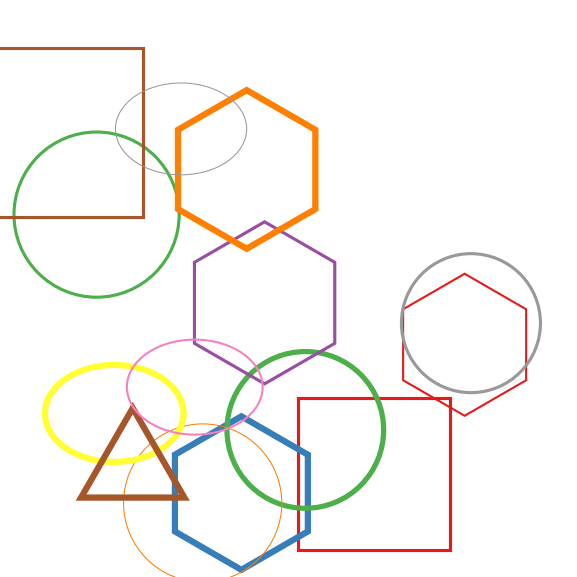[{"shape": "square", "thickness": 1.5, "radius": 0.66, "center": [0.647, 0.179]}, {"shape": "hexagon", "thickness": 1, "radius": 0.61, "center": [0.805, 0.402]}, {"shape": "hexagon", "thickness": 3, "radius": 0.66, "center": [0.418, 0.145]}, {"shape": "circle", "thickness": 1.5, "radius": 0.72, "center": [0.167, 0.628]}, {"shape": "circle", "thickness": 2.5, "radius": 0.68, "center": [0.529, 0.255]}, {"shape": "hexagon", "thickness": 1.5, "radius": 0.7, "center": [0.458, 0.475]}, {"shape": "hexagon", "thickness": 3, "radius": 0.69, "center": [0.427, 0.706]}, {"shape": "circle", "thickness": 0.5, "radius": 0.69, "center": [0.351, 0.128]}, {"shape": "oval", "thickness": 3, "radius": 0.6, "center": [0.198, 0.283]}, {"shape": "square", "thickness": 1.5, "radius": 0.73, "center": [0.101, 0.769]}, {"shape": "triangle", "thickness": 3, "radius": 0.52, "center": [0.23, 0.189]}, {"shape": "oval", "thickness": 1, "radius": 0.59, "center": [0.337, 0.329]}, {"shape": "oval", "thickness": 0.5, "radius": 0.57, "center": [0.314, 0.776]}, {"shape": "circle", "thickness": 1.5, "radius": 0.6, "center": [0.815, 0.44]}]